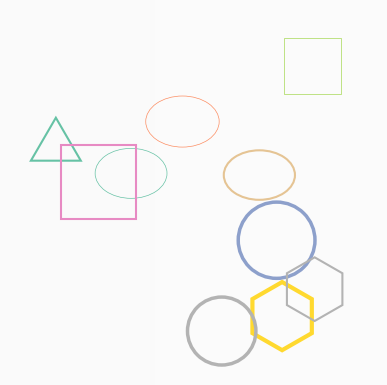[{"shape": "triangle", "thickness": 1.5, "radius": 0.37, "center": [0.144, 0.62]}, {"shape": "oval", "thickness": 0.5, "radius": 0.46, "center": [0.338, 0.55]}, {"shape": "oval", "thickness": 0.5, "radius": 0.47, "center": [0.471, 0.684]}, {"shape": "circle", "thickness": 2.5, "radius": 0.5, "center": [0.714, 0.376]}, {"shape": "square", "thickness": 1.5, "radius": 0.49, "center": [0.254, 0.527]}, {"shape": "square", "thickness": 0.5, "radius": 0.36, "center": [0.806, 0.828]}, {"shape": "hexagon", "thickness": 3, "radius": 0.44, "center": [0.728, 0.179]}, {"shape": "oval", "thickness": 1.5, "radius": 0.46, "center": [0.669, 0.545]}, {"shape": "hexagon", "thickness": 1.5, "radius": 0.41, "center": [0.812, 0.249]}, {"shape": "circle", "thickness": 2.5, "radius": 0.44, "center": [0.572, 0.14]}]